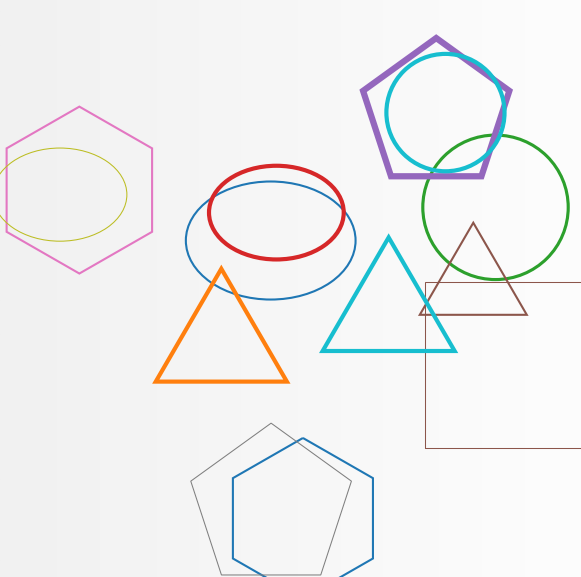[{"shape": "oval", "thickness": 1, "radius": 0.73, "center": [0.466, 0.583]}, {"shape": "hexagon", "thickness": 1, "radius": 0.7, "center": [0.521, 0.102]}, {"shape": "triangle", "thickness": 2, "radius": 0.65, "center": [0.381, 0.403]}, {"shape": "circle", "thickness": 1.5, "radius": 0.63, "center": [0.852, 0.64]}, {"shape": "oval", "thickness": 2, "radius": 0.58, "center": [0.475, 0.631]}, {"shape": "pentagon", "thickness": 3, "radius": 0.66, "center": [0.75, 0.801]}, {"shape": "triangle", "thickness": 1, "radius": 0.53, "center": [0.814, 0.507]}, {"shape": "square", "thickness": 0.5, "radius": 0.72, "center": [0.875, 0.367]}, {"shape": "hexagon", "thickness": 1, "radius": 0.72, "center": [0.137, 0.67]}, {"shape": "pentagon", "thickness": 0.5, "radius": 0.73, "center": [0.466, 0.121]}, {"shape": "oval", "thickness": 0.5, "radius": 0.58, "center": [0.103, 0.662]}, {"shape": "circle", "thickness": 2, "radius": 0.51, "center": [0.766, 0.804]}, {"shape": "triangle", "thickness": 2, "radius": 0.66, "center": [0.669, 0.457]}]